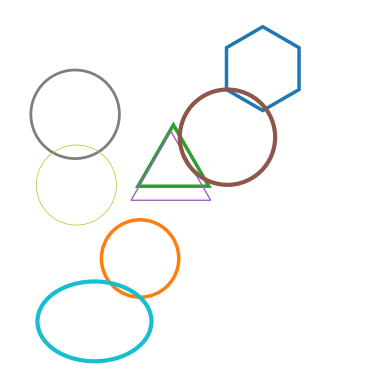[{"shape": "hexagon", "thickness": 2.5, "radius": 0.54, "center": [0.683, 0.822]}, {"shape": "circle", "thickness": 2.5, "radius": 0.5, "center": [0.364, 0.329]}, {"shape": "triangle", "thickness": 2.5, "radius": 0.53, "center": [0.45, 0.569]}, {"shape": "triangle", "thickness": 1, "radius": 0.6, "center": [0.444, 0.54]}, {"shape": "circle", "thickness": 3, "radius": 0.62, "center": [0.591, 0.644]}, {"shape": "circle", "thickness": 2, "radius": 0.57, "center": [0.195, 0.703]}, {"shape": "circle", "thickness": 0.5, "radius": 0.52, "center": [0.198, 0.519]}, {"shape": "oval", "thickness": 3, "radius": 0.74, "center": [0.245, 0.165]}]